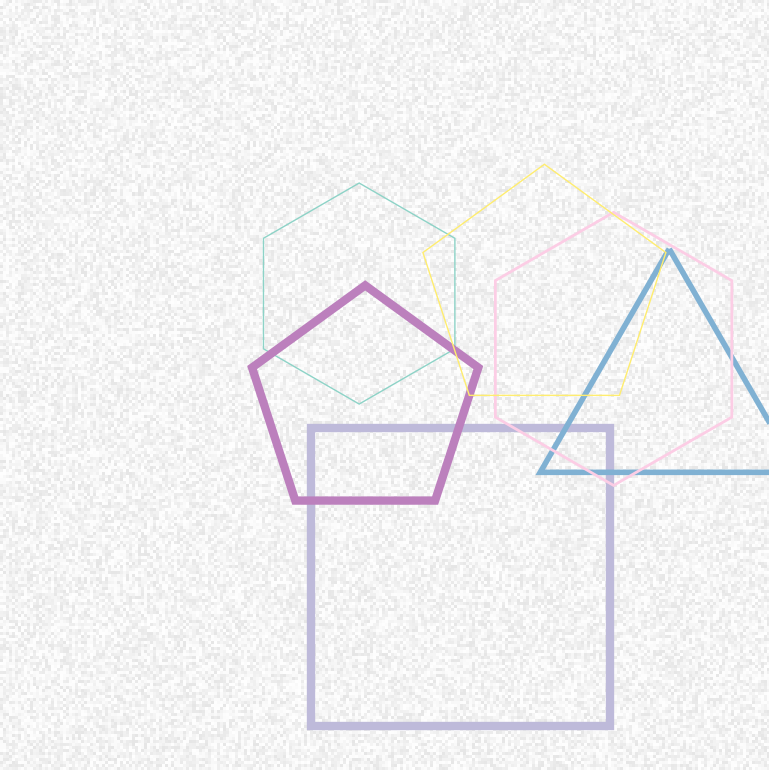[{"shape": "hexagon", "thickness": 0.5, "radius": 0.72, "center": [0.466, 0.619]}, {"shape": "square", "thickness": 3, "radius": 0.97, "center": [0.598, 0.25]}, {"shape": "triangle", "thickness": 2, "radius": 0.97, "center": [0.869, 0.483]}, {"shape": "hexagon", "thickness": 1, "radius": 0.89, "center": [0.797, 0.547]}, {"shape": "pentagon", "thickness": 3, "radius": 0.77, "center": [0.474, 0.475]}, {"shape": "pentagon", "thickness": 0.5, "radius": 0.83, "center": [0.707, 0.621]}]